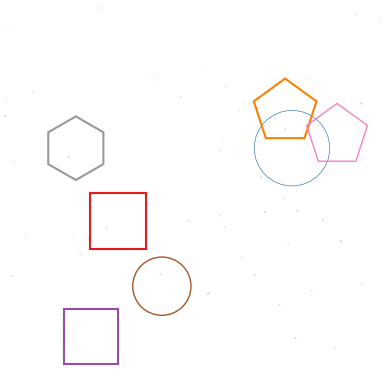[{"shape": "square", "thickness": 1.5, "radius": 0.36, "center": [0.305, 0.427]}, {"shape": "circle", "thickness": 0.5, "radius": 0.49, "center": [0.758, 0.615]}, {"shape": "square", "thickness": 1.5, "radius": 0.36, "center": [0.236, 0.126]}, {"shape": "pentagon", "thickness": 1.5, "radius": 0.43, "center": [0.741, 0.71]}, {"shape": "circle", "thickness": 1, "radius": 0.38, "center": [0.42, 0.257]}, {"shape": "pentagon", "thickness": 1, "radius": 0.41, "center": [0.875, 0.648]}, {"shape": "hexagon", "thickness": 1.5, "radius": 0.41, "center": [0.197, 0.615]}]